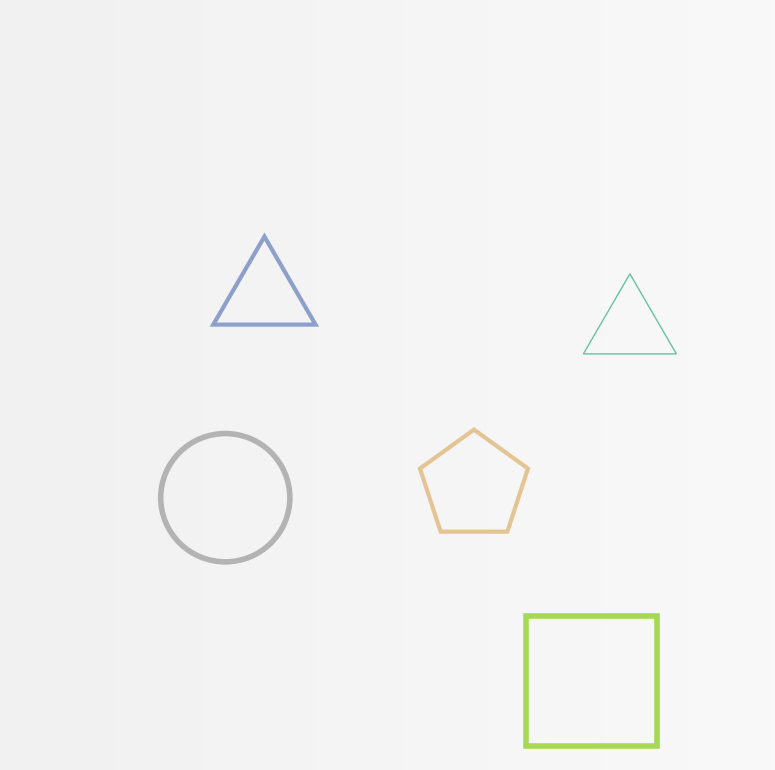[{"shape": "triangle", "thickness": 0.5, "radius": 0.35, "center": [0.813, 0.575]}, {"shape": "triangle", "thickness": 1.5, "radius": 0.38, "center": [0.341, 0.617]}, {"shape": "square", "thickness": 2, "radius": 0.42, "center": [0.763, 0.116]}, {"shape": "pentagon", "thickness": 1.5, "radius": 0.37, "center": [0.612, 0.369]}, {"shape": "circle", "thickness": 2, "radius": 0.42, "center": [0.291, 0.354]}]